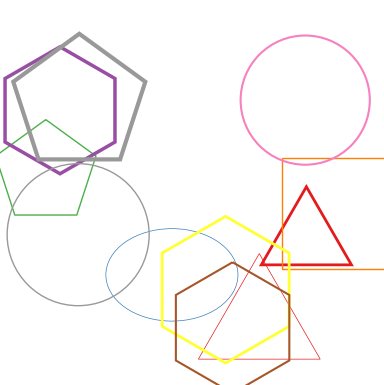[{"shape": "triangle", "thickness": 0.5, "radius": 0.91, "center": [0.673, 0.159]}, {"shape": "triangle", "thickness": 2, "radius": 0.68, "center": [0.796, 0.38]}, {"shape": "oval", "thickness": 0.5, "radius": 0.86, "center": [0.447, 0.286]}, {"shape": "pentagon", "thickness": 1, "radius": 0.69, "center": [0.119, 0.552]}, {"shape": "hexagon", "thickness": 2.5, "radius": 0.82, "center": [0.156, 0.714]}, {"shape": "square", "thickness": 1, "radius": 0.72, "center": [0.875, 0.445]}, {"shape": "hexagon", "thickness": 2, "radius": 0.95, "center": [0.586, 0.248]}, {"shape": "hexagon", "thickness": 1.5, "radius": 0.85, "center": [0.604, 0.149]}, {"shape": "circle", "thickness": 1.5, "radius": 0.84, "center": [0.793, 0.74]}, {"shape": "circle", "thickness": 1, "radius": 0.92, "center": [0.203, 0.39]}, {"shape": "pentagon", "thickness": 3, "radius": 0.9, "center": [0.206, 0.732]}]